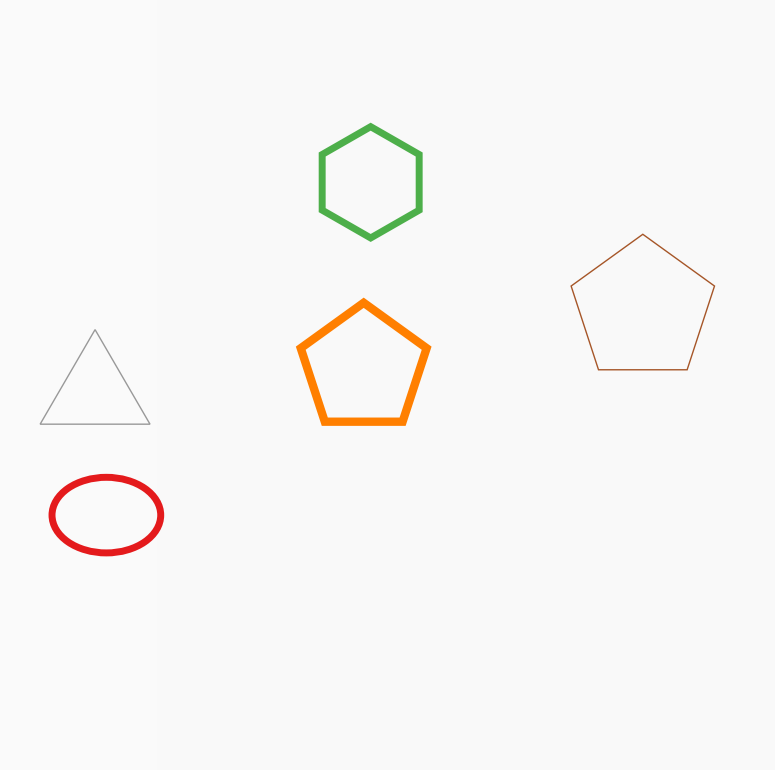[{"shape": "oval", "thickness": 2.5, "radius": 0.35, "center": [0.137, 0.331]}, {"shape": "hexagon", "thickness": 2.5, "radius": 0.36, "center": [0.478, 0.763]}, {"shape": "pentagon", "thickness": 3, "radius": 0.43, "center": [0.469, 0.521]}, {"shape": "pentagon", "thickness": 0.5, "radius": 0.49, "center": [0.829, 0.598]}, {"shape": "triangle", "thickness": 0.5, "radius": 0.41, "center": [0.123, 0.49]}]